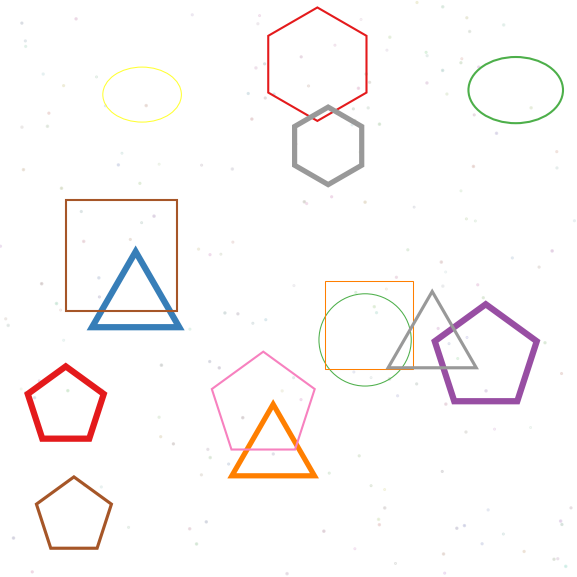[{"shape": "pentagon", "thickness": 3, "radius": 0.35, "center": [0.114, 0.296]}, {"shape": "hexagon", "thickness": 1, "radius": 0.49, "center": [0.55, 0.888]}, {"shape": "triangle", "thickness": 3, "radius": 0.44, "center": [0.235, 0.476]}, {"shape": "oval", "thickness": 1, "radius": 0.41, "center": [0.893, 0.843]}, {"shape": "circle", "thickness": 0.5, "radius": 0.4, "center": [0.632, 0.411]}, {"shape": "pentagon", "thickness": 3, "radius": 0.46, "center": [0.841, 0.379]}, {"shape": "square", "thickness": 0.5, "radius": 0.38, "center": [0.639, 0.437]}, {"shape": "triangle", "thickness": 2.5, "radius": 0.41, "center": [0.473, 0.217]}, {"shape": "oval", "thickness": 0.5, "radius": 0.34, "center": [0.246, 0.835]}, {"shape": "pentagon", "thickness": 1.5, "radius": 0.34, "center": [0.128, 0.105]}, {"shape": "square", "thickness": 1, "radius": 0.48, "center": [0.211, 0.557]}, {"shape": "pentagon", "thickness": 1, "radius": 0.47, "center": [0.456, 0.297]}, {"shape": "hexagon", "thickness": 2.5, "radius": 0.34, "center": [0.568, 0.747]}, {"shape": "triangle", "thickness": 1.5, "radius": 0.44, "center": [0.748, 0.406]}]